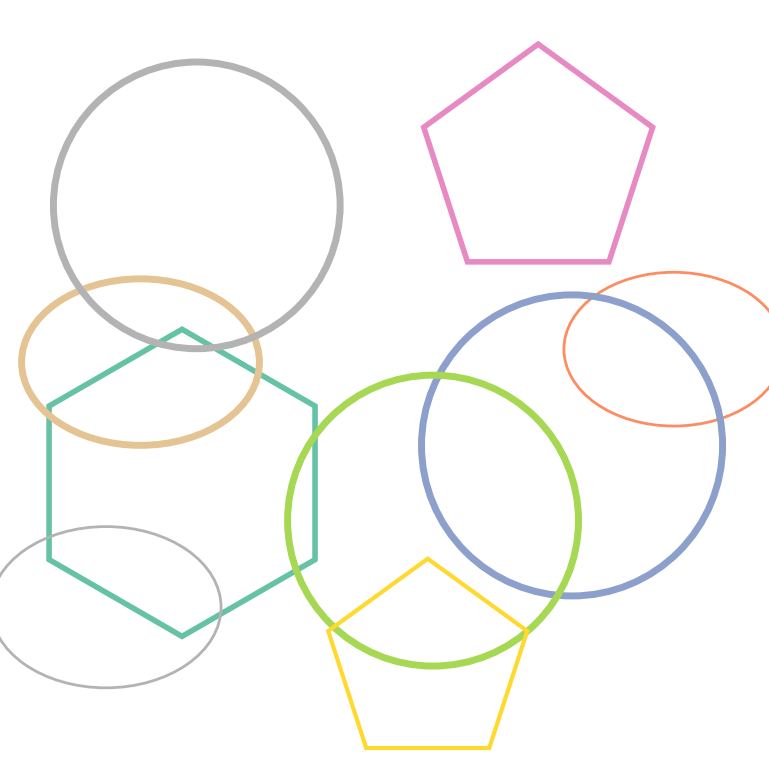[{"shape": "hexagon", "thickness": 2, "radius": 1.0, "center": [0.236, 0.373]}, {"shape": "oval", "thickness": 1, "radius": 0.71, "center": [0.875, 0.547]}, {"shape": "circle", "thickness": 2.5, "radius": 0.98, "center": [0.743, 0.422]}, {"shape": "pentagon", "thickness": 2, "radius": 0.78, "center": [0.699, 0.786]}, {"shape": "circle", "thickness": 2.5, "radius": 0.94, "center": [0.562, 0.324]}, {"shape": "pentagon", "thickness": 1.5, "radius": 0.68, "center": [0.555, 0.138]}, {"shape": "oval", "thickness": 2.5, "radius": 0.77, "center": [0.182, 0.53]}, {"shape": "oval", "thickness": 1, "radius": 0.75, "center": [0.138, 0.211]}, {"shape": "circle", "thickness": 2.5, "radius": 0.93, "center": [0.256, 0.733]}]